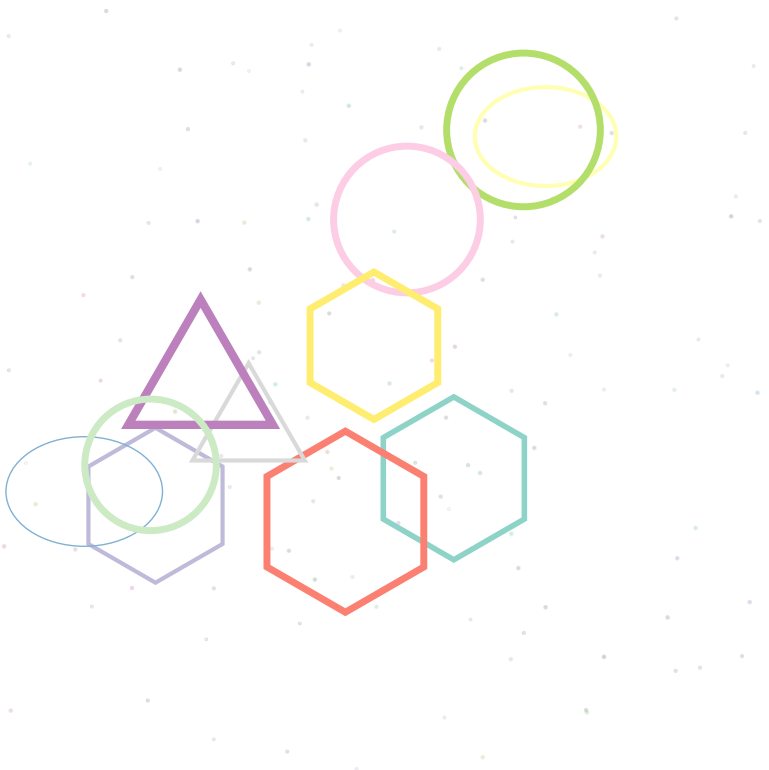[{"shape": "hexagon", "thickness": 2, "radius": 0.53, "center": [0.589, 0.379]}, {"shape": "oval", "thickness": 1.5, "radius": 0.46, "center": [0.709, 0.823]}, {"shape": "hexagon", "thickness": 1.5, "radius": 0.5, "center": [0.202, 0.344]}, {"shape": "hexagon", "thickness": 2.5, "radius": 0.59, "center": [0.449, 0.322]}, {"shape": "oval", "thickness": 0.5, "radius": 0.51, "center": [0.109, 0.362]}, {"shape": "circle", "thickness": 2.5, "radius": 0.5, "center": [0.68, 0.831]}, {"shape": "circle", "thickness": 2.5, "radius": 0.48, "center": [0.529, 0.715]}, {"shape": "triangle", "thickness": 1.5, "radius": 0.42, "center": [0.323, 0.444]}, {"shape": "triangle", "thickness": 3, "radius": 0.54, "center": [0.261, 0.502]}, {"shape": "circle", "thickness": 2.5, "radius": 0.43, "center": [0.196, 0.396]}, {"shape": "hexagon", "thickness": 2.5, "radius": 0.48, "center": [0.486, 0.551]}]